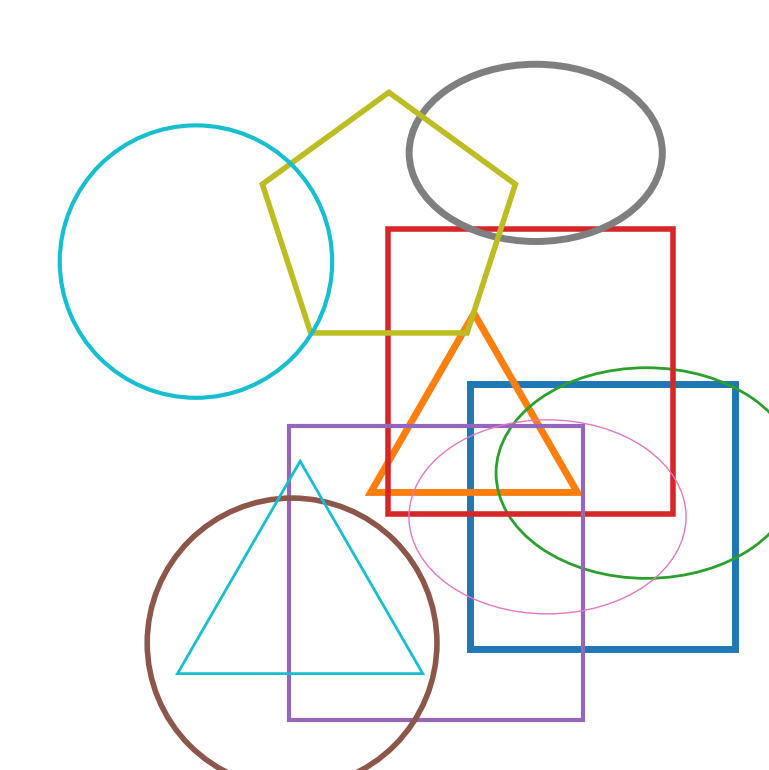[{"shape": "square", "thickness": 2.5, "radius": 0.86, "center": [0.782, 0.33]}, {"shape": "triangle", "thickness": 2.5, "radius": 0.77, "center": [0.616, 0.438]}, {"shape": "oval", "thickness": 1, "radius": 0.98, "center": [0.84, 0.386]}, {"shape": "square", "thickness": 2, "radius": 0.93, "center": [0.689, 0.518]}, {"shape": "square", "thickness": 1.5, "radius": 0.96, "center": [0.566, 0.256]}, {"shape": "circle", "thickness": 2, "radius": 0.94, "center": [0.379, 0.165]}, {"shape": "oval", "thickness": 0.5, "radius": 0.9, "center": [0.711, 0.329]}, {"shape": "oval", "thickness": 2.5, "radius": 0.82, "center": [0.696, 0.801]}, {"shape": "pentagon", "thickness": 2, "radius": 0.86, "center": [0.505, 0.707]}, {"shape": "circle", "thickness": 1.5, "radius": 0.88, "center": [0.254, 0.66]}, {"shape": "triangle", "thickness": 1, "radius": 0.92, "center": [0.39, 0.217]}]